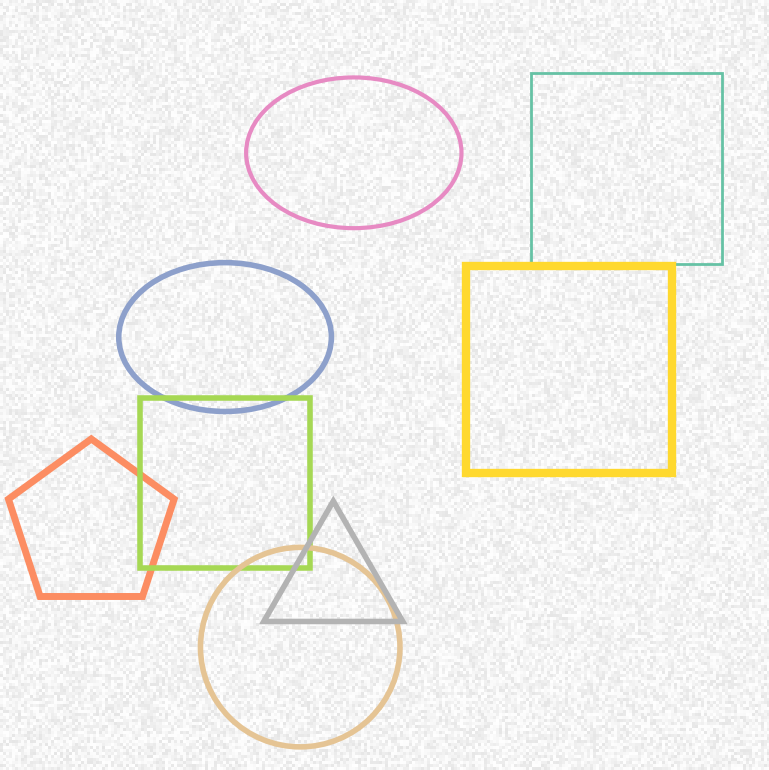[{"shape": "square", "thickness": 1, "radius": 0.62, "center": [0.813, 0.782]}, {"shape": "pentagon", "thickness": 2.5, "radius": 0.57, "center": [0.119, 0.317]}, {"shape": "oval", "thickness": 2, "radius": 0.69, "center": [0.292, 0.562]}, {"shape": "oval", "thickness": 1.5, "radius": 0.7, "center": [0.459, 0.802]}, {"shape": "square", "thickness": 2, "radius": 0.55, "center": [0.292, 0.373]}, {"shape": "square", "thickness": 3, "radius": 0.67, "center": [0.739, 0.52]}, {"shape": "circle", "thickness": 2, "radius": 0.65, "center": [0.39, 0.16]}, {"shape": "triangle", "thickness": 2, "radius": 0.52, "center": [0.433, 0.245]}]